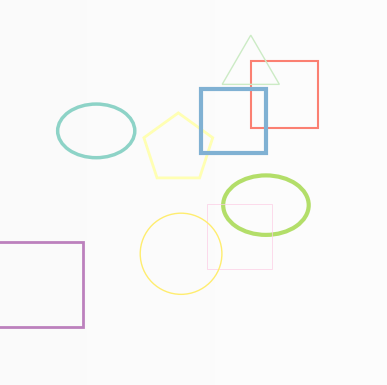[{"shape": "oval", "thickness": 2.5, "radius": 0.5, "center": [0.248, 0.66]}, {"shape": "pentagon", "thickness": 2, "radius": 0.47, "center": [0.46, 0.613]}, {"shape": "square", "thickness": 1.5, "radius": 0.43, "center": [0.733, 0.754]}, {"shape": "square", "thickness": 3, "radius": 0.42, "center": [0.602, 0.686]}, {"shape": "oval", "thickness": 3, "radius": 0.55, "center": [0.686, 0.467]}, {"shape": "square", "thickness": 0.5, "radius": 0.42, "center": [0.618, 0.385]}, {"shape": "square", "thickness": 2, "radius": 0.55, "center": [0.104, 0.261]}, {"shape": "triangle", "thickness": 1, "radius": 0.43, "center": [0.647, 0.823]}, {"shape": "circle", "thickness": 1, "radius": 0.53, "center": [0.467, 0.341]}]